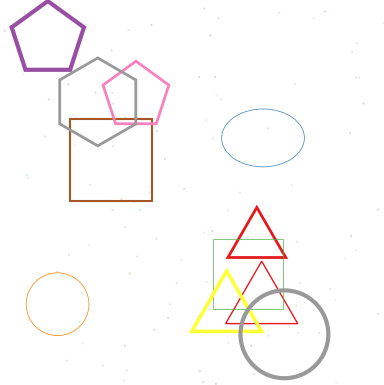[{"shape": "triangle", "thickness": 2, "radius": 0.43, "center": [0.667, 0.375]}, {"shape": "triangle", "thickness": 1, "radius": 0.54, "center": [0.68, 0.214]}, {"shape": "oval", "thickness": 0.5, "radius": 0.54, "center": [0.683, 0.642]}, {"shape": "square", "thickness": 0.5, "radius": 0.46, "center": [0.645, 0.289]}, {"shape": "pentagon", "thickness": 3, "radius": 0.49, "center": [0.124, 0.899]}, {"shape": "circle", "thickness": 0.5, "radius": 0.41, "center": [0.149, 0.21]}, {"shape": "triangle", "thickness": 2.5, "radius": 0.52, "center": [0.589, 0.191]}, {"shape": "square", "thickness": 1.5, "radius": 0.53, "center": [0.289, 0.585]}, {"shape": "pentagon", "thickness": 2, "radius": 0.45, "center": [0.353, 0.751]}, {"shape": "hexagon", "thickness": 2, "radius": 0.57, "center": [0.254, 0.735]}, {"shape": "circle", "thickness": 3, "radius": 0.57, "center": [0.739, 0.132]}]